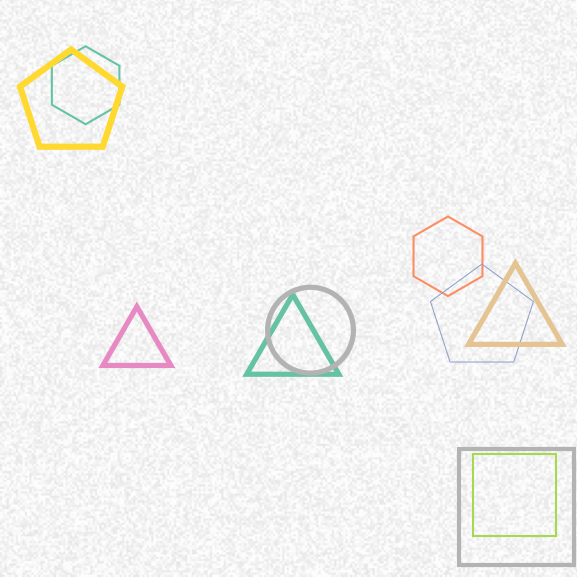[{"shape": "hexagon", "thickness": 1, "radius": 0.34, "center": [0.148, 0.852]}, {"shape": "triangle", "thickness": 2.5, "radius": 0.46, "center": [0.507, 0.397]}, {"shape": "hexagon", "thickness": 1, "radius": 0.34, "center": [0.776, 0.555]}, {"shape": "pentagon", "thickness": 0.5, "radius": 0.47, "center": [0.834, 0.448]}, {"shape": "triangle", "thickness": 2.5, "radius": 0.34, "center": [0.237, 0.4]}, {"shape": "square", "thickness": 1, "radius": 0.36, "center": [0.891, 0.142]}, {"shape": "pentagon", "thickness": 3, "radius": 0.47, "center": [0.123, 0.82]}, {"shape": "triangle", "thickness": 2.5, "radius": 0.47, "center": [0.893, 0.45]}, {"shape": "circle", "thickness": 2.5, "radius": 0.37, "center": [0.538, 0.427]}, {"shape": "square", "thickness": 2, "radius": 0.5, "center": [0.894, 0.121]}]